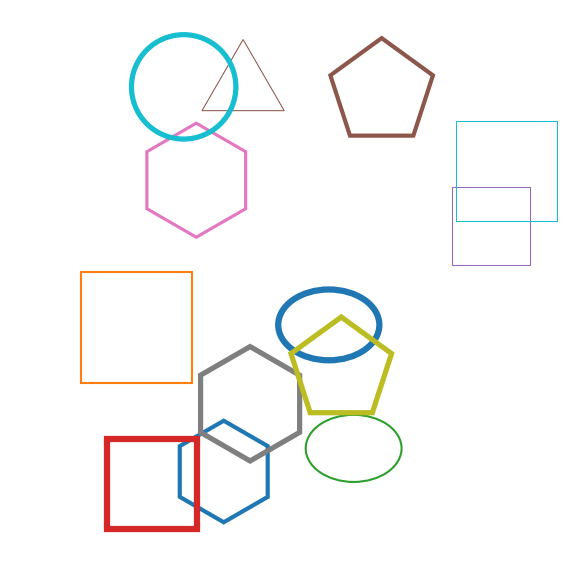[{"shape": "oval", "thickness": 3, "radius": 0.44, "center": [0.569, 0.437]}, {"shape": "hexagon", "thickness": 2, "radius": 0.44, "center": [0.387, 0.183]}, {"shape": "square", "thickness": 1, "radius": 0.48, "center": [0.237, 0.431]}, {"shape": "oval", "thickness": 1, "radius": 0.42, "center": [0.612, 0.223]}, {"shape": "square", "thickness": 3, "radius": 0.39, "center": [0.263, 0.161]}, {"shape": "square", "thickness": 0.5, "radius": 0.34, "center": [0.851, 0.608]}, {"shape": "triangle", "thickness": 0.5, "radius": 0.41, "center": [0.421, 0.849]}, {"shape": "pentagon", "thickness": 2, "radius": 0.47, "center": [0.661, 0.84]}, {"shape": "hexagon", "thickness": 1.5, "radius": 0.49, "center": [0.34, 0.687]}, {"shape": "hexagon", "thickness": 2.5, "radius": 0.5, "center": [0.433, 0.3]}, {"shape": "pentagon", "thickness": 2.5, "radius": 0.46, "center": [0.591, 0.359]}, {"shape": "square", "thickness": 0.5, "radius": 0.44, "center": [0.877, 0.703]}, {"shape": "circle", "thickness": 2.5, "radius": 0.45, "center": [0.318, 0.849]}]